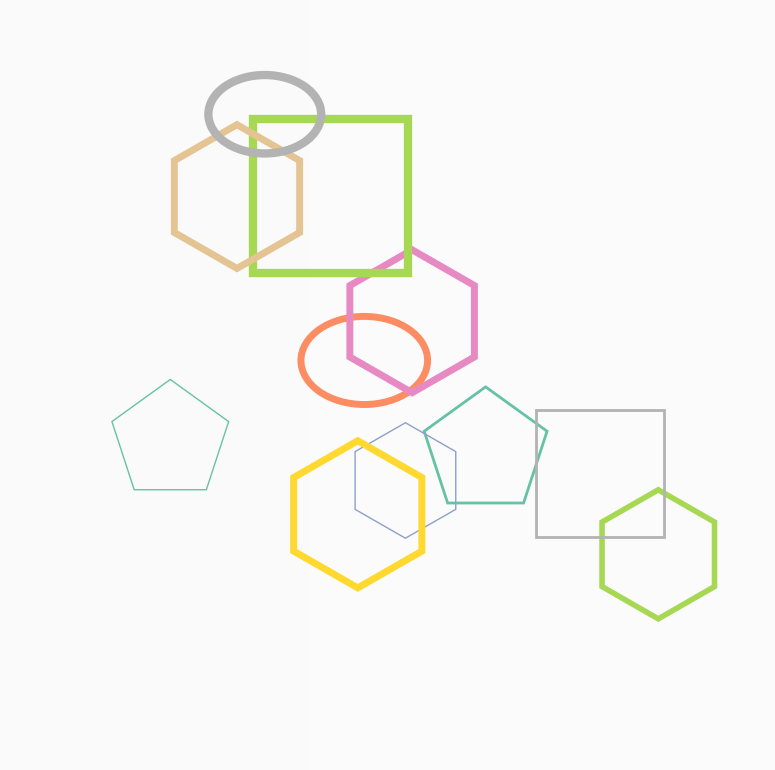[{"shape": "pentagon", "thickness": 1, "radius": 0.42, "center": [0.627, 0.414]}, {"shape": "pentagon", "thickness": 0.5, "radius": 0.4, "center": [0.22, 0.428]}, {"shape": "oval", "thickness": 2.5, "radius": 0.41, "center": [0.47, 0.532]}, {"shape": "hexagon", "thickness": 0.5, "radius": 0.37, "center": [0.523, 0.376]}, {"shape": "hexagon", "thickness": 2.5, "radius": 0.46, "center": [0.532, 0.583]}, {"shape": "hexagon", "thickness": 2, "radius": 0.42, "center": [0.849, 0.28]}, {"shape": "square", "thickness": 3, "radius": 0.5, "center": [0.426, 0.746]}, {"shape": "hexagon", "thickness": 2.5, "radius": 0.48, "center": [0.462, 0.332]}, {"shape": "hexagon", "thickness": 2.5, "radius": 0.47, "center": [0.306, 0.745]}, {"shape": "oval", "thickness": 3, "radius": 0.36, "center": [0.342, 0.852]}, {"shape": "square", "thickness": 1, "radius": 0.41, "center": [0.774, 0.385]}]